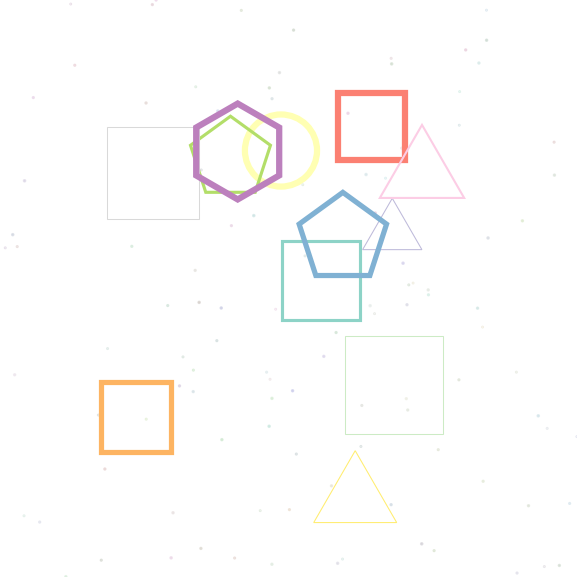[{"shape": "square", "thickness": 1.5, "radius": 0.34, "center": [0.556, 0.513]}, {"shape": "circle", "thickness": 3, "radius": 0.31, "center": [0.487, 0.738]}, {"shape": "triangle", "thickness": 0.5, "radius": 0.3, "center": [0.679, 0.596]}, {"shape": "square", "thickness": 3, "radius": 0.29, "center": [0.643, 0.78]}, {"shape": "pentagon", "thickness": 2.5, "radius": 0.4, "center": [0.594, 0.586]}, {"shape": "square", "thickness": 2.5, "radius": 0.3, "center": [0.235, 0.277]}, {"shape": "pentagon", "thickness": 1.5, "radius": 0.36, "center": [0.399, 0.725]}, {"shape": "triangle", "thickness": 1, "radius": 0.42, "center": [0.731, 0.699]}, {"shape": "square", "thickness": 0.5, "radius": 0.4, "center": [0.265, 0.7]}, {"shape": "hexagon", "thickness": 3, "radius": 0.41, "center": [0.412, 0.737]}, {"shape": "square", "thickness": 0.5, "radius": 0.43, "center": [0.683, 0.332]}, {"shape": "triangle", "thickness": 0.5, "radius": 0.41, "center": [0.615, 0.136]}]